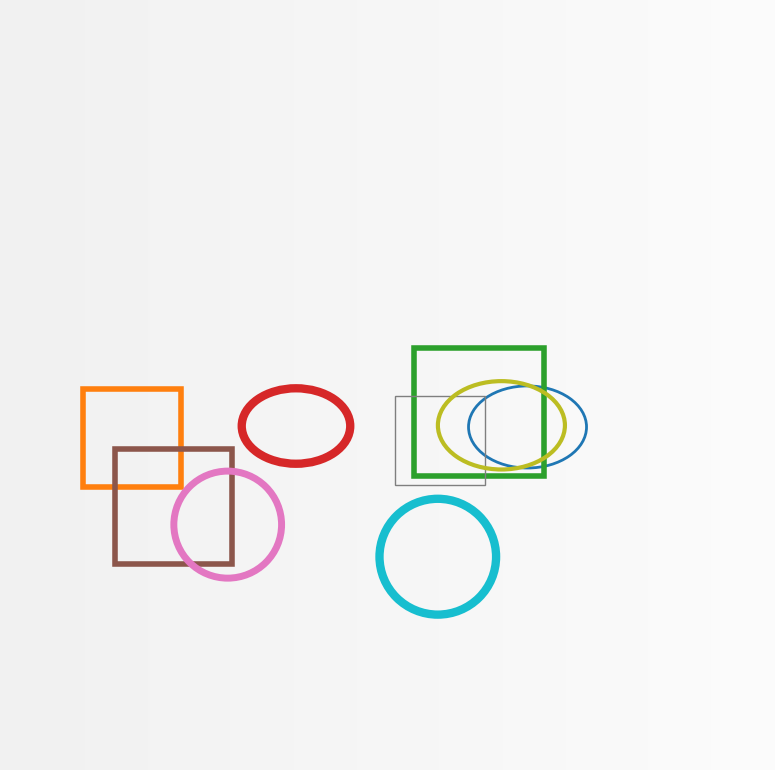[{"shape": "oval", "thickness": 1, "radius": 0.38, "center": [0.681, 0.445]}, {"shape": "square", "thickness": 2, "radius": 0.32, "center": [0.171, 0.431]}, {"shape": "square", "thickness": 2, "radius": 0.42, "center": [0.618, 0.465]}, {"shape": "oval", "thickness": 3, "radius": 0.35, "center": [0.382, 0.447]}, {"shape": "square", "thickness": 2, "radius": 0.38, "center": [0.224, 0.342]}, {"shape": "circle", "thickness": 2.5, "radius": 0.35, "center": [0.294, 0.319]}, {"shape": "square", "thickness": 0.5, "radius": 0.29, "center": [0.568, 0.428]}, {"shape": "oval", "thickness": 1.5, "radius": 0.41, "center": [0.647, 0.448]}, {"shape": "circle", "thickness": 3, "radius": 0.38, "center": [0.565, 0.277]}]